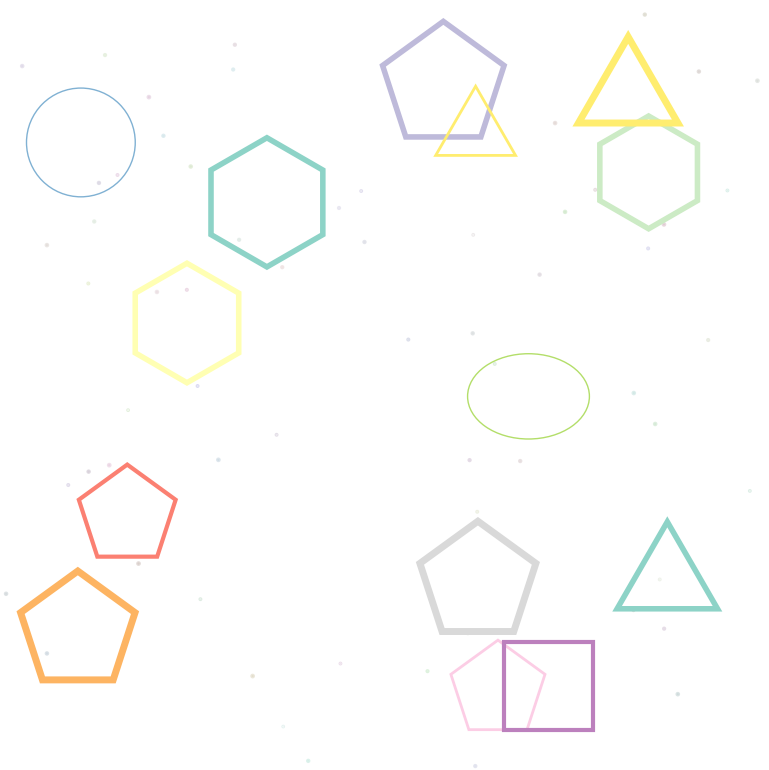[{"shape": "hexagon", "thickness": 2, "radius": 0.42, "center": [0.347, 0.737]}, {"shape": "triangle", "thickness": 2, "radius": 0.38, "center": [0.867, 0.247]}, {"shape": "hexagon", "thickness": 2, "radius": 0.39, "center": [0.243, 0.581]}, {"shape": "pentagon", "thickness": 2, "radius": 0.41, "center": [0.576, 0.889]}, {"shape": "pentagon", "thickness": 1.5, "radius": 0.33, "center": [0.165, 0.331]}, {"shape": "circle", "thickness": 0.5, "radius": 0.35, "center": [0.105, 0.815]}, {"shape": "pentagon", "thickness": 2.5, "radius": 0.39, "center": [0.101, 0.18]}, {"shape": "oval", "thickness": 0.5, "radius": 0.4, "center": [0.686, 0.485]}, {"shape": "pentagon", "thickness": 1, "radius": 0.32, "center": [0.647, 0.104]}, {"shape": "pentagon", "thickness": 2.5, "radius": 0.4, "center": [0.621, 0.244]}, {"shape": "square", "thickness": 1.5, "radius": 0.29, "center": [0.712, 0.109]}, {"shape": "hexagon", "thickness": 2, "radius": 0.37, "center": [0.842, 0.776]}, {"shape": "triangle", "thickness": 2.5, "radius": 0.37, "center": [0.816, 0.878]}, {"shape": "triangle", "thickness": 1, "radius": 0.3, "center": [0.618, 0.828]}]